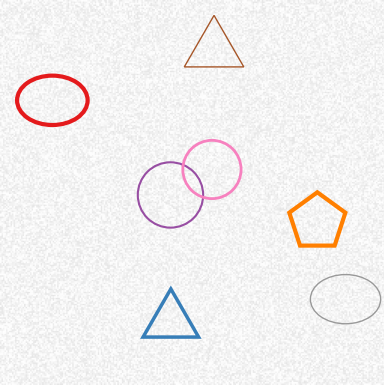[{"shape": "oval", "thickness": 3, "radius": 0.46, "center": [0.136, 0.739]}, {"shape": "triangle", "thickness": 2.5, "radius": 0.42, "center": [0.444, 0.166]}, {"shape": "circle", "thickness": 1.5, "radius": 0.42, "center": [0.443, 0.494]}, {"shape": "pentagon", "thickness": 3, "radius": 0.38, "center": [0.824, 0.424]}, {"shape": "triangle", "thickness": 1, "radius": 0.45, "center": [0.556, 0.871]}, {"shape": "circle", "thickness": 2, "radius": 0.38, "center": [0.551, 0.56]}, {"shape": "oval", "thickness": 1, "radius": 0.46, "center": [0.897, 0.223]}]